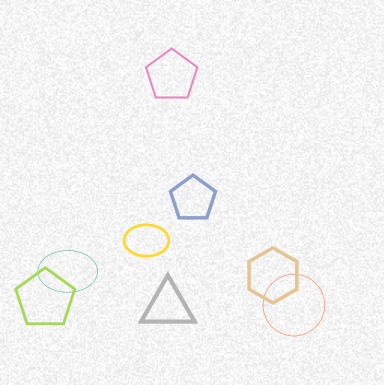[{"shape": "oval", "thickness": 0.5, "radius": 0.39, "center": [0.176, 0.295]}, {"shape": "circle", "thickness": 0.5, "radius": 0.4, "center": [0.763, 0.207]}, {"shape": "pentagon", "thickness": 2.5, "radius": 0.31, "center": [0.501, 0.484]}, {"shape": "pentagon", "thickness": 1.5, "radius": 0.35, "center": [0.446, 0.804]}, {"shape": "pentagon", "thickness": 2, "radius": 0.4, "center": [0.118, 0.224]}, {"shape": "oval", "thickness": 2, "radius": 0.29, "center": [0.38, 0.375]}, {"shape": "hexagon", "thickness": 2.5, "radius": 0.36, "center": [0.709, 0.285]}, {"shape": "triangle", "thickness": 3, "radius": 0.4, "center": [0.436, 0.205]}]